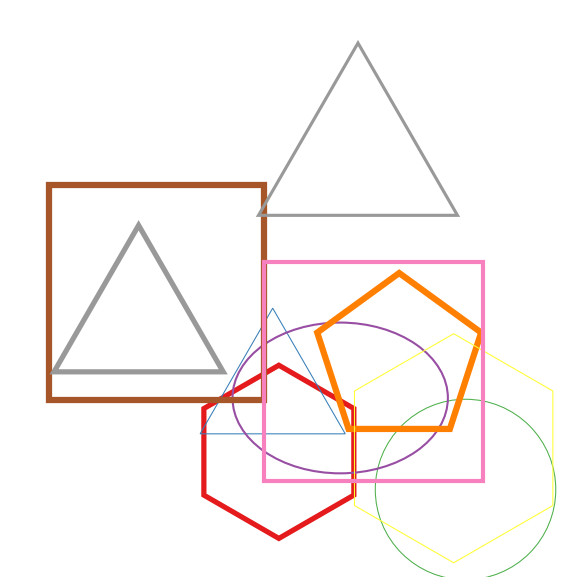[{"shape": "hexagon", "thickness": 2.5, "radius": 0.75, "center": [0.483, 0.217]}, {"shape": "triangle", "thickness": 0.5, "radius": 0.73, "center": [0.472, 0.32]}, {"shape": "circle", "thickness": 0.5, "radius": 0.78, "center": [0.806, 0.152]}, {"shape": "oval", "thickness": 1, "radius": 0.93, "center": [0.589, 0.31]}, {"shape": "pentagon", "thickness": 3, "radius": 0.75, "center": [0.691, 0.377]}, {"shape": "hexagon", "thickness": 0.5, "radius": 0.99, "center": [0.786, 0.223]}, {"shape": "square", "thickness": 3, "radius": 0.93, "center": [0.271, 0.493]}, {"shape": "square", "thickness": 2, "radius": 0.95, "center": [0.647, 0.356]}, {"shape": "triangle", "thickness": 1.5, "radius": 0.99, "center": [0.62, 0.726]}, {"shape": "triangle", "thickness": 2.5, "radius": 0.85, "center": [0.24, 0.44]}]